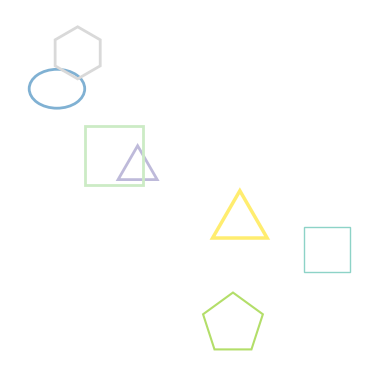[{"shape": "square", "thickness": 1, "radius": 0.3, "center": [0.85, 0.352]}, {"shape": "triangle", "thickness": 2, "radius": 0.29, "center": [0.357, 0.563]}, {"shape": "oval", "thickness": 2, "radius": 0.36, "center": [0.148, 0.769]}, {"shape": "pentagon", "thickness": 1.5, "radius": 0.41, "center": [0.605, 0.158]}, {"shape": "hexagon", "thickness": 2, "radius": 0.34, "center": [0.202, 0.863]}, {"shape": "square", "thickness": 2, "radius": 0.38, "center": [0.297, 0.596]}, {"shape": "triangle", "thickness": 2.5, "radius": 0.41, "center": [0.623, 0.423]}]